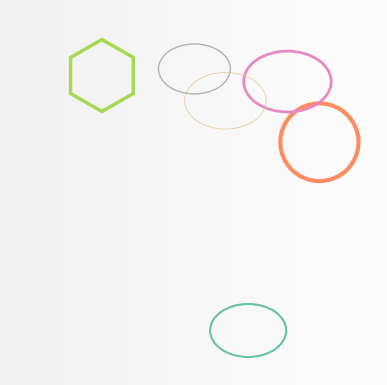[{"shape": "oval", "thickness": 1.5, "radius": 0.49, "center": [0.64, 0.142]}, {"shape": "circle", "thickness": 3, "radius": 0.5, "center": [0.824, 0.631]}, {"shape": "oval", "thickness": 2, "radius": 0.56, "center": [0.742, 0.788]}, {"shape": "hexagon", "thickness": 2.5, "radius": 0.47, "center": [0.263, 0.804]}, {"shape": "oval", "thickness": 0.5, "radius": 0.53, "center": [0.582, 0.738]}, {"shape": "oval", "thickness": 1, "radius": 0.46, "center": [0.502, 0.821]}]